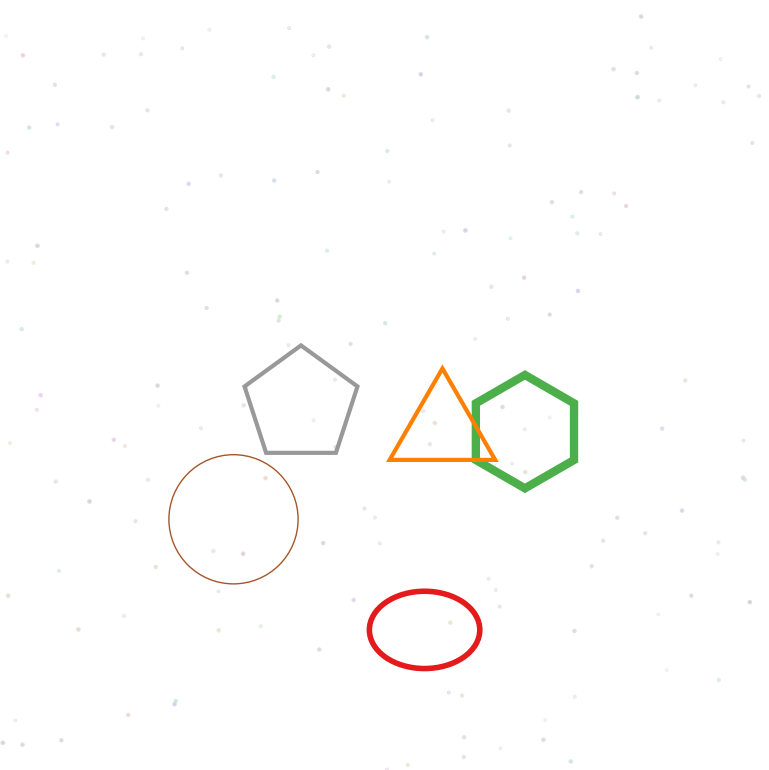[{"shape": "oval", "thickness": 2, "radius": 0.36, "center": [0.551, 0.182]}, {"shape": "hexagon", "thickness": 3, "radius": 0.37, "center": [0.682, 0.439]}, {"shape": "triangle", "thickness": 1.5, "radius": 0.4, "center": [0.575, 0.442]}, {"shape": "circle", "thickness": 0.5, "radius": 0.42, "center": [0.303, 0.326]}, {"shape": "pentagon", "thickness": 1.5, "radius": 0.39, "center": [0.391, 0.474]}]